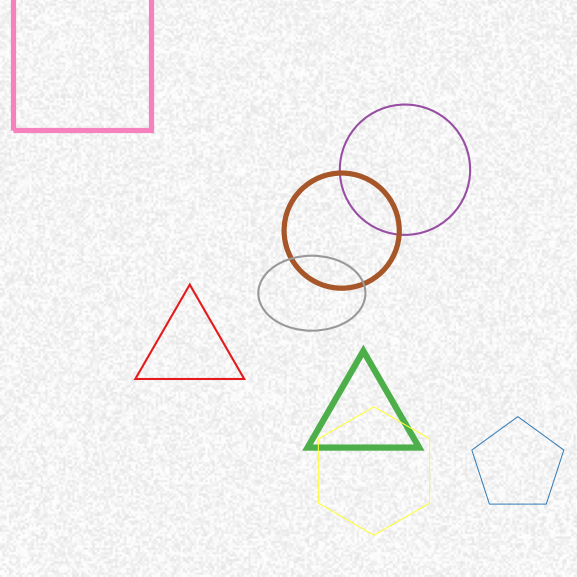[{"shape": "triangle", "thickness": 1, "radius": 0.54, "center": [0.329, 0.397]}, {"shape": "pentagon", "thickness": 0.5, "radius": 0.42, "center": [0.897, 0.194]}, {"shape": "triangle", "thickness": 3, "radius": 0.56, "center": [0.629, 0.28]}, {"shape": "circle", "thickness": 1, "radius": 0.56, "center": [0.701, 0.705]}, {"shape": "hexagon", "thickness": 0.5, "radius": 0.56, "center": [0.648, 0.184]}, {"shape": "circle", "thickness": 2.5, "radius": 0.5, "center": [0.592, 0.6]}, {"shape": "square", "thickness": 2.5, "radius": 0.6, "center": [0.142, 0.894]}, {"shape": "oval", "thickness": 1, "radius": 0.46, "center": [0.54, 0.491]}]